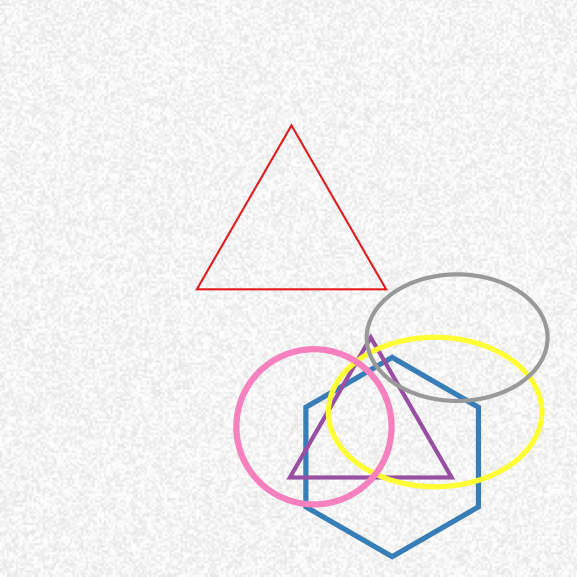[{"shape": "triangle", "thickness": 1, "radius": 0.95, "center": [0.505, 0.593]}, {"shape": "hexagon", "thickness": 2.5, "radius": 0.86, "center": [0.679, 0.208]}, {"shape": "triangle", "thickness": 2, "radius": 0.81, "center": [0.642, 0.253]}, {"shape": "oval", "thickness": 2.5, "radius": 0.92, "center": [0.753, 0.286]}, {"shape": "circle", "thickness": 3, "radius": 0.67, "center": [0.544, 0.26]}, {"shape": "oval", "thickness": 2, "radius": 0.78, "center": [0.792, 0.414]}]